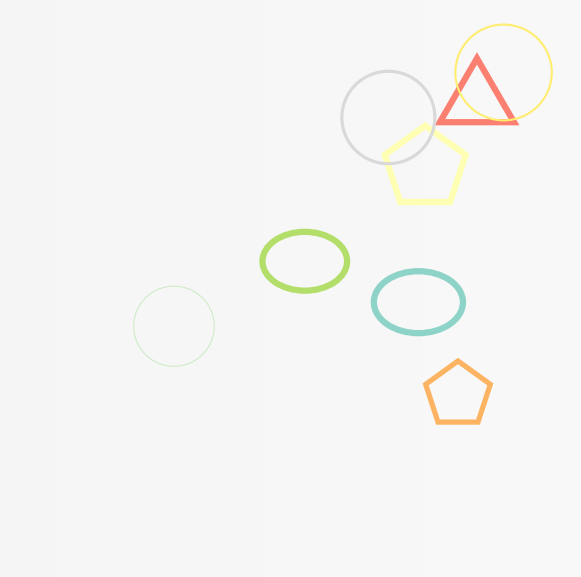[{"shape": "oval", "thickness": 3, "radius": 0.38, "center": [0.72, 0.476]}, {"shape": "pentagon", "thickness": 3, "radius": 0.37, "center": [0.732, 0.708]}, {"shape": "triangle", "thickness": 3, "radius": 0.37, "center": [0.821, 0.824]}, {"shape": "pentagon", "thickness": 2.5, "radius": 0.29, "center": [0.788, 0.316]}, {"shape": "oval", "thickness": 3, "radius": 0.36, "center": [0.524, 0.547]}, {"shape": "circle", "thickness": 1.5, "radius": 0.4, "center": [0.668, 0.796]}, {"shape": "circle", "thickness": 0.5, "radius": 0.35, "center": [0.299, 0.434]}, {"shape": "circle", "thickness": 1, "radius": 0.41, "center": [0.866, 0.874]}]